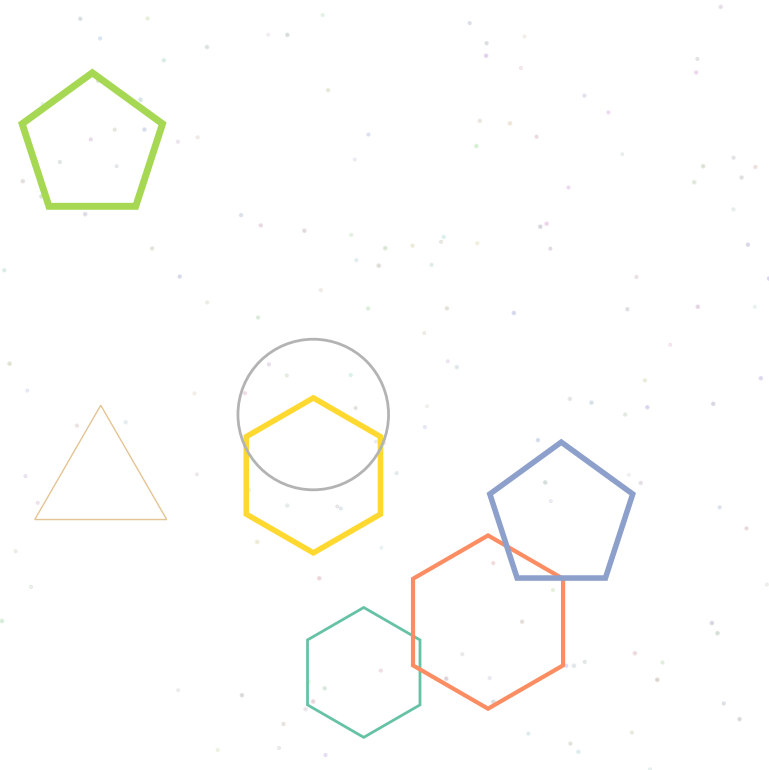[{"shape": "hexagon", "thickness": 1, "radius": 0.42, "center": [0.472, 0.127]}, {"shape": "hexagon", "thickness": 1.5, "radius": 0.56, "center": [0.634, 0.192]}, {"shape": "pentagon", "thickness": 2, "radius": 0.49, "center": [0.729, 0.328]}, {"shape": "pentagon", "thickness": 2.5, "radius": 0.48, "center": [0.12, 0.81]}, {"shape": "hexagon", "thickness": 2, "radius": 0.5, "center": [0.407, 0.383]}, {"shape": "triangle", "thickness": 0.5, "radius": 0.49, "center": [0.131, 0.375]}, {"shape": "circle", "thickness": 1, "radius": 0.49, "center": [0.407, 0.462]}]